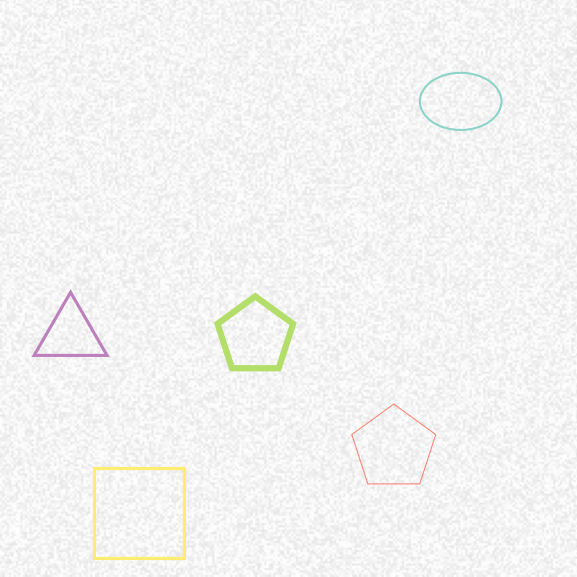[{"shape": "oval", "thickness": 1, "radius": 0.35, "center": [0.798, 0.824]}, {"shape": "pentagon", "thickness": 0.5, "radius": 0.38, "center": [0.682, 0.223]}, {"shape": "pentagon", "thickness": 3, "radius": 0.34, "center": [0.442, 0.417]}, {"shape": "triangle", "thickness": 1.5, "radius": 0.36, "center": [0.122, 0.42]}, {"shape": "square", "thickness": 1.5, "radius": 0.39, "center": [0.24, 0.111]}]